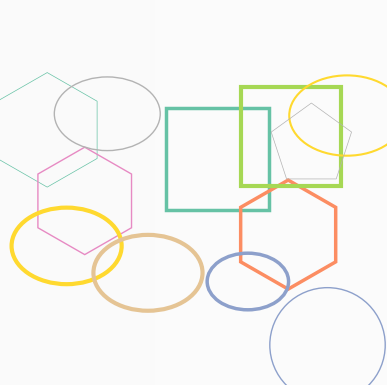[{"shape": "hexagon", "thickness": 0.5, "radius": 0.74, "center": [0.122, 0.663]}, {"shape": "square", "thickness": 2.5, "radius": 0.66, "center": [0.561, 0.587]}, {"shape": "hexagon", "thickness": 2.5, "radius": 0.71, "center": [0.744, 0.391]}, {"shape": "circle", "thickness": 1, "radius": 0.74, "center": [0.845, 0.104]}, {"shape": "oval", "thickness": 2.5, "radius": 0.53, "center": [0.64, 0.269]}, {"shape": "hexagon", "thickness": 1, "radius": 0.7, "center": [0.219, 0.478]}, {"shape": "square", "thickness": 3, "radius": 0.64, "center": [0.751, 0.645]}, {"shape": "oval", "thickness": 1.5, "radius": 0.75, "center": [0.895, 0.7]}, {"shape": "oval", "thickness": 3, "radius": 0.71, "center": [0.172, 0.361]}, {"shape": "oval", "thickness": 3, "radius": 0.7, "center": [0.382, 0.291]}, {"shape": "oval", "thickness": 1, "radius": 0.68, "center": [0.277, 0.705]}, {"shape": "pentagon", "thickness": 0.5, "radius": 0.54, "center": [0.804, 0.623]}]